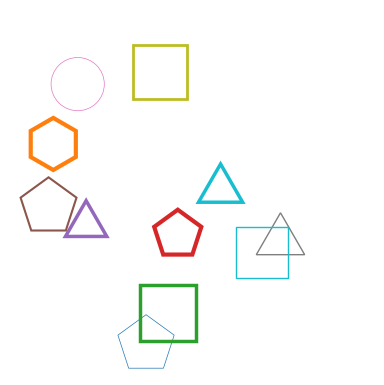[{"shape": "pentagon", "thickness": 0.5, "radius": 0.38, "center": [0.379, 0.106]}, {"shape": "hexagon", "thickness": 3, "radius": 0.34, "center": [0.138, 0.626]}, {"shape": "square", "thickness": 2.5, "radius": 0.36, "center": [0.436, 0.187]}, {"shape": "pentagon", "thickness": 3, "radius": 0.32, "center": [0.462, 0.391]}, {"shape": "triangle", "thickness": 2.5, "radius": 0.31, "center": [0.224, 0.417]}, {"shape": "pentagon", "thickness": 1.5, "radius": 0.38, "center": [0.126, 0.463]}, {"shape": "circle", "thickness": 0.5, "radius": 0.35, "center": [0.202, 0.782]}, {"shape": "triangle", "thickness": 1, "radius": 0.36, "center": [0.729, 0.375]}, {"shape": "square", "thickness": 2, "radius": 0.35, "center": [0.416, 0.813]}, {"shape": "triangle", "thickness": 2.5, "radius": 0.33, "center": [0.573, 0.508]}, {"shape": "square", "thickness": 1, "radius": 0.33, "center": [0.681, 0.345]}]